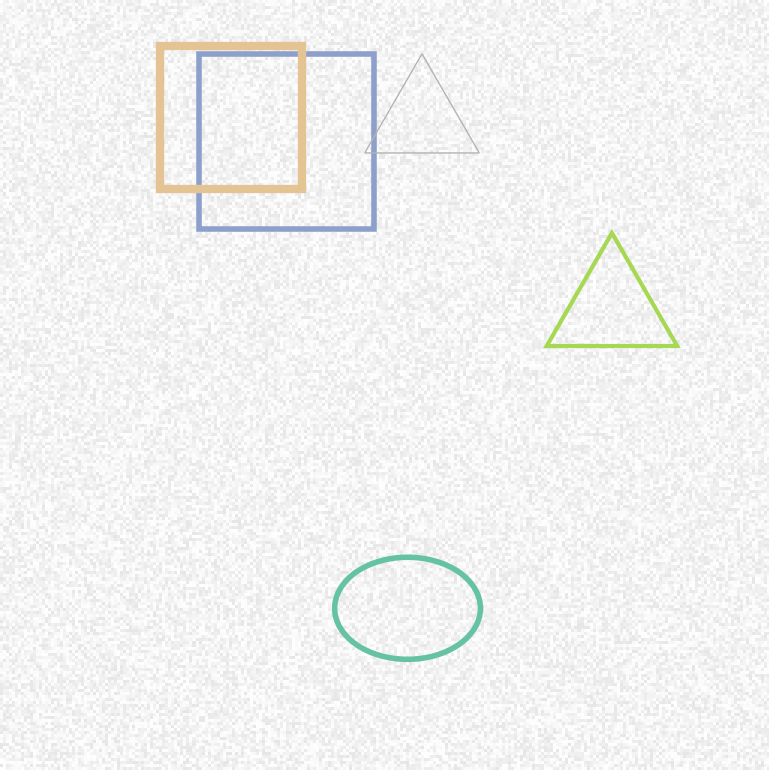[{"shape": "oval", "thickness": 2, "radius": 0.47, "center": [0.529, 0.21]}, {"shape": "square", "thickness": 2, "radius": 0.57, "center": [0.372, 0.816]}, {"shape": "triangle", "thickness": 1.5, "radius": 0.49, "center": [0.795, 0.6]}, {"shape": "square", "thickness": 3, "radius": 0.46, "center": [0.3, 0.847]}, {"shape": "triangle", "thickness": 0.5, "radius": 0.43, "center": [0.548, 0.844]}]